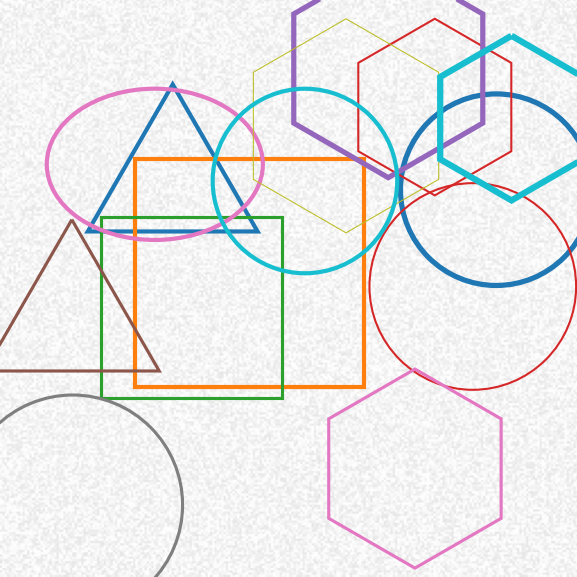[{"shape": "circle", "thickness": 2.5, "radius": 0.83, "center": [0.859, 0.671]}, {"shape": "triangle", "thickness": 2, "radius": 0.85, "center": [0.299, 0.683]}, {"shape": "square", "thickness": 2, "radius": 0.99, "center": [0.432, 0.526]}, {"shape": "square", "thickness": 1.5, "radius": 0.78, "center": [0.332, 0.467]}, {"shape": "hexagon", "thickness": 1, "radius": 0.76, "center": [0.753, 0.814]}, {"shape": "circle", "thickness": 1, "radius": 0.89, "center": [0.819, 0.503]}, {"shape": "hexagon", "thickness": 2.5, "radius": 0.94, "center": [0.672, 0.88]}, {"shape": "triangle", "thickness": 1.5, "radius": 0.87, "center": [0.124, 0.444]}, {"shape": "hexagon", "thickness": 1.5, "radius": 0.86, "center": [0.719, 0.188]}, {"shape": "oval", "thickness": 2, "radius": 0.94, "center": [0.268, 0.715]}, {"shape": "circle", "thickness": 1.5, "radius": 0.95, "center": [0.126, 0.125]}, {"shape": "hexagon", "thickness": 0.5, "radius": 0.93, "center": [0.599, 0.781]}, {"shape": "circle", "thickness": 2, "radius": 0.8, "center": [0.528, 0.686]}, {"shape": "hexagon", "thickness": 3, "radius": 0.71, "center": [0.886, 0.795]}]